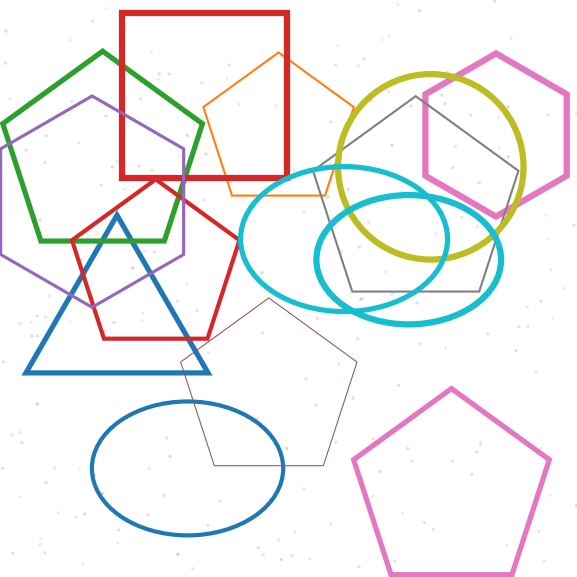[{"shape": "triangle", "thickness": 2.5, "radius": 0.91, "center": [0.203, 0.444]}, {"shape": "oval", "thickness": 2, "radius": 0.83, "center": [0.325, 0.188]}, {"shape": "pentagon", "thickness": 1, "radius": 0.68, "center": [0.482, 0.771]}, {"shape": "pentagon", "thickness": 2.5, "radius": 0.91, "center": [0.178, 0.729]}, {"shape": "pentagon", "thickness": 2, "radius": 0.76, "center": [0.27, 0.536]}, {"shape": "square", "thickness": 3, "radius": 0.71, "center": [0.354, 0.834]}, {"shape": "hexagon", "thickness": 1.5, "radius": 0.91, "center": [0.16, 0.65]}, {"shape": "pentagon", "thickness": 0.5, "radius": 0.8, "center": [0.465, 0.323]}, {"shape": "hexagon", "thickness": 3, "radius": 0.71, "center": [0.859, 0.765]}, {"shape": "pentagon", "thickness": 2.5, "radius": 0.89, "center": [0.782, 0.148]}, {"shape": "pentagon", "thickness": 1, "radius": 0.94, "center": [0.72, 0.646]}, {"shape": "circle", "thickness": 3, "radius": 0.8, "center": [0.746, 0.71]}, {"shape": "oval", "thickness": 3, "radius": 0.8, "center": [0.708, 0.549]}, {"shape": "oval", "thickness": 2.5, "radius": 0.9, "center": [0.596, 0.585]}]